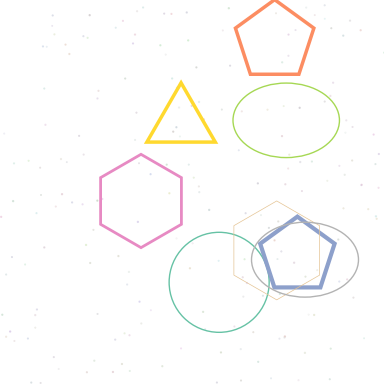[{"shape": "circle", "thickness": 1, "radius": 0.65, "center": [0.569, 0.267]}, {"shape": "pentagon", "thickness": 2.5, "radius": 0.54, "center": [0.713, 0.894]}, {"shape": "pentagon", "thickness": 3, "radius": 0.51, "center": [0.772, 0.336]}, {"shape": "hexagon", "thickness": 2, "radius": 0.61, "center": [0.366, 0.478]}, {"shape": "oval", "thickness": 1, "radius": 0.69, "center": [0.743, 0.687]}, {"shape": "triangle", "thickness": 2.5, "radius": 0.51, "center": [0.47, 0.682]}, {"shape": "hexagon", "thickness": 0.5, "radius": 0.64, "center": [0.719, 0.35]}, {"shape": "oval", "thickness": 1, "radius": 0.69, "center": [0.792, 0.326]}]